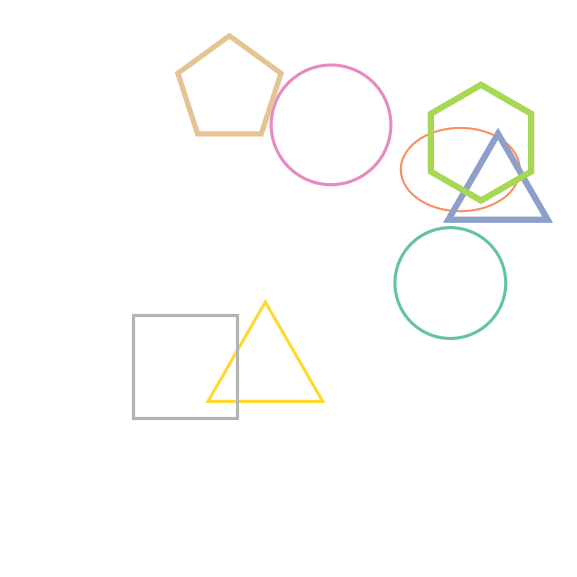[{"shape": "circle", "thickness": 1.5, "radius": 0.48, "center": [0.78, 0.509]}, {"shape": "oval", "thickness": 1, "radius": 0.52, "center": [0.797, 0.706]}, {"shape": "triangle", "thickness": 3, "radius": 0.5, "center": [0.862, 0.668]}, {"shape": "circle", "thickness": 1.5, "radius": 0.52, "center": [0.573, 0.783]}, {"shape": "hexagon", "thickness": 3, "radius": 0.5, "center": [0.833, 0.752]}, {"shape": "triangle", "thickness": 1.5, "radius": 0.57, "center": [0.459, 0.361]}, {"shape": "pentagon", "thickness": 2.5, "radius": 0.47, "center": [0.397, 0.843]}, {"shape": "square", "thickness": 1.5, "radius": 0.45, "center": [0.32, 0.365]}]